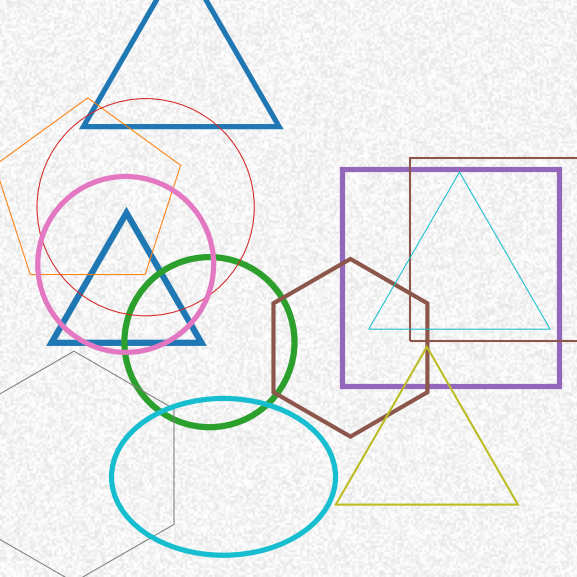[{"shape": "triangle", "thickness": 3, "radius": 0.75, "center": [0.219, 0.48]}, {"shape": "triangle", "thickness": 2.5, "radius": 0.98, "center": [0.314, 0.878]}, {"shape": "pentagon", "thickness": 0.5, "radius": 0.85, "center": [0.152, 0.661]}, {"shape": "circle", "thickness": 3, "radius": 0.74, "center": [0.363, 0.407]}, {"shape": "circle", "thickness": 0.5, "radius": 0.94, "center": [0.252, 0.64]}, {"shape": "square", "thickness": 2.5, "radius": 0.94, "center": [0.781, 0.519]}, {"shape": "hexagon", "thickness": 2, "radius": 0.77, "center": [0.607, 0.397]}, {"shape": "square", "thickness": 1, "radius": 0.79, "center": [0.868, 0.567]}, {"shape": "circle", "thickness": 2.5, "radius": 0.76, "center": [0.218, 0.541]}, {"shape": "hexagon", "thickness": 0.5, "radius": 1.0, "center": [0.128, 0.191]}, {"shape": "triangle", "thickness": 1, "radius": 0.91, "center": [0.739, 0.216]}, {"shape": "triangle", "thickness": 0.5, "radius": 0.91, "center": [0.796, 0.52]}, {"shape": "oval", "thickness": 2.5, "radius": 0.97, "center": [0.387, 0.173]}]